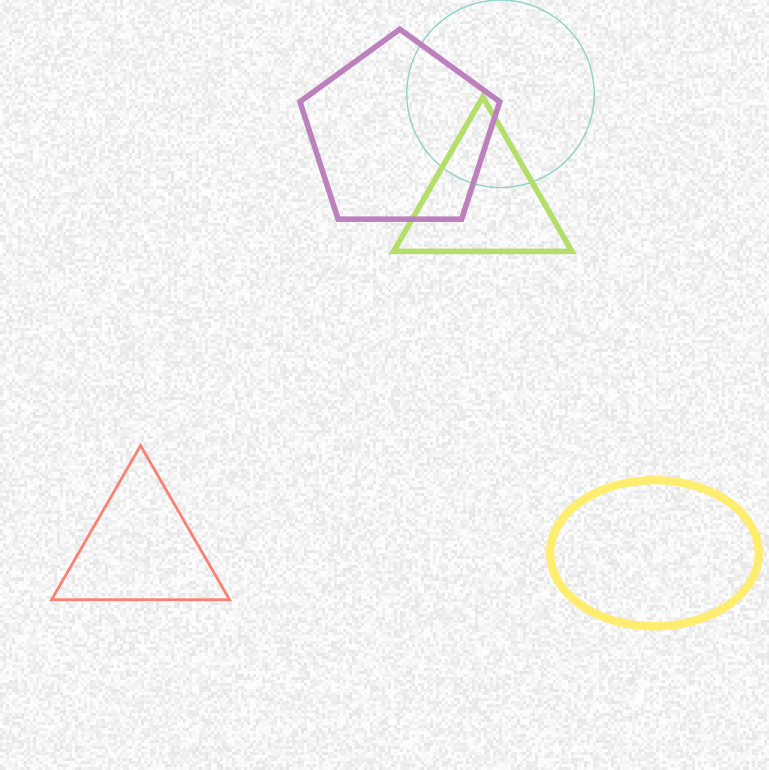[{"shape": "circle", "thickness": 0.5, "radius": 0.61, "center": [0.65, 0.878]}, {"shape": "triangle", "thickness": 1, "radius": 0.67, "center": [0.183, 0.288]}, {"shape": "triangle", "thickness": 2, "radius": 0.67, "center": [0.627, 0.74]}, {"shape": "pentagon", "thickness": 2, "radius": 0.68, "center": [0.519, 0.826]}, {"shape": "oval", "thickness": 3, "radius": 0.68, "center": [0.85, 0.281]}]